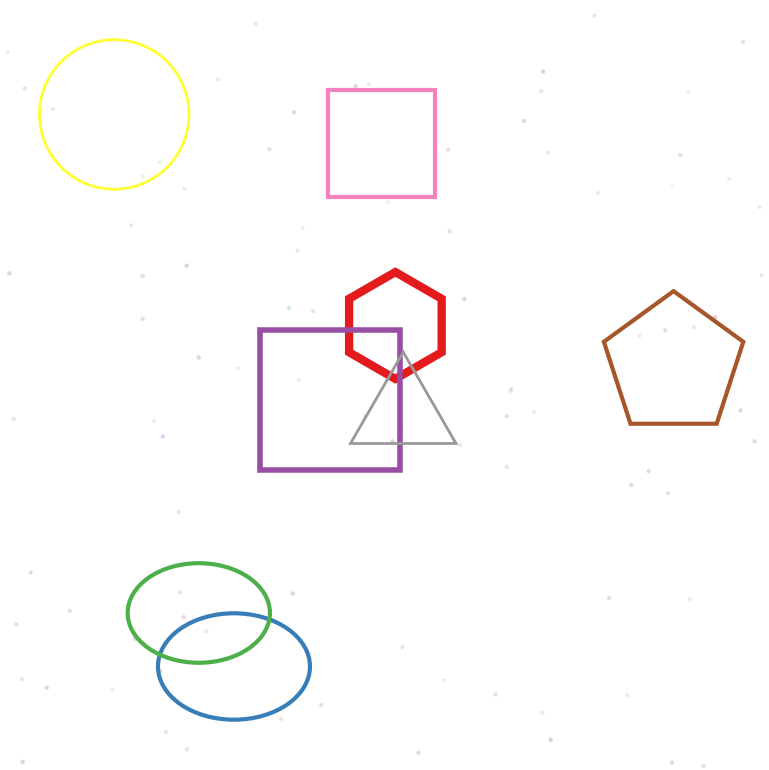[{"shape": "hexagon", "thickness": 3, "radius": 0.35, "center": [0.513, 0.577]}, {"shape": "oval", "thickness": 1.5, "radius": 0.49, "center": [0.304, 0.134]}, {"shape": "oval", "thickness": 1.5, "radius": 0.46, "center": [0.258, 0.204]}, {"shape": "square", "thickness": 2, "radius": 0.45, "center": [0.429, 0.481]}, {"shape": "circle", "thickness": 1, "radius": 0.49, "center": [0.148, 0.851]}, {"shape": "pentagon", "thickness": 1.5, "radius": 0.48, "center": [0.875, 0.527]}, {"shape": "square", "thickness": 1.5, "radius": 0.35, "center": [0.495, 0.813]}, {"shape": "triangle", "thickness": 1, "radius": 0.4, "center": [0.524, 0.464]}]